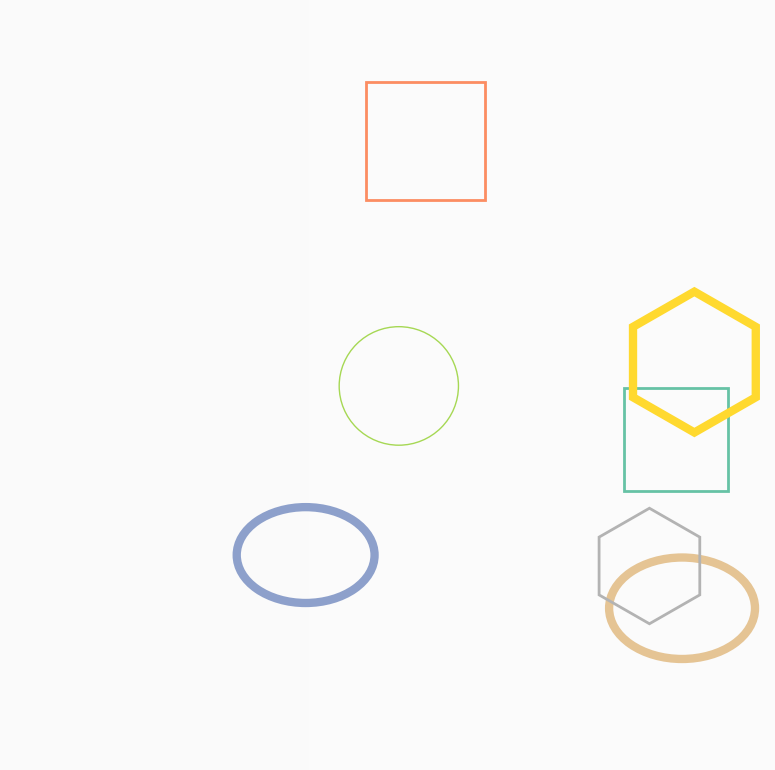[{"shape": "square", "thickness": 1, "radius": 0.33, "center": [0.872, 0.429]}, {"shape": "square", "thickness": 1, "radius": 0.38, "center": [0.549, 0.817]}, {"shape": "oval", "thickness": 3, "radius": 0.44, "center": [0.394, 0.279]}, {"shape": "circle", "thickness": 0.5, "radius": 0.38, "center": [0.515, 0.499]}, {"shape": "hexagon", "thickness": 3, "radius": 0.46, "center": [0.896, 0.53]}, {"shape": "oval", "thickness": 3, "radius": 0.47, "center": [0.88, 0.21]}, {"shape": "hexagon", "thickness": 1, "radius": 0.38, "center": [0.838, 0.265]}]